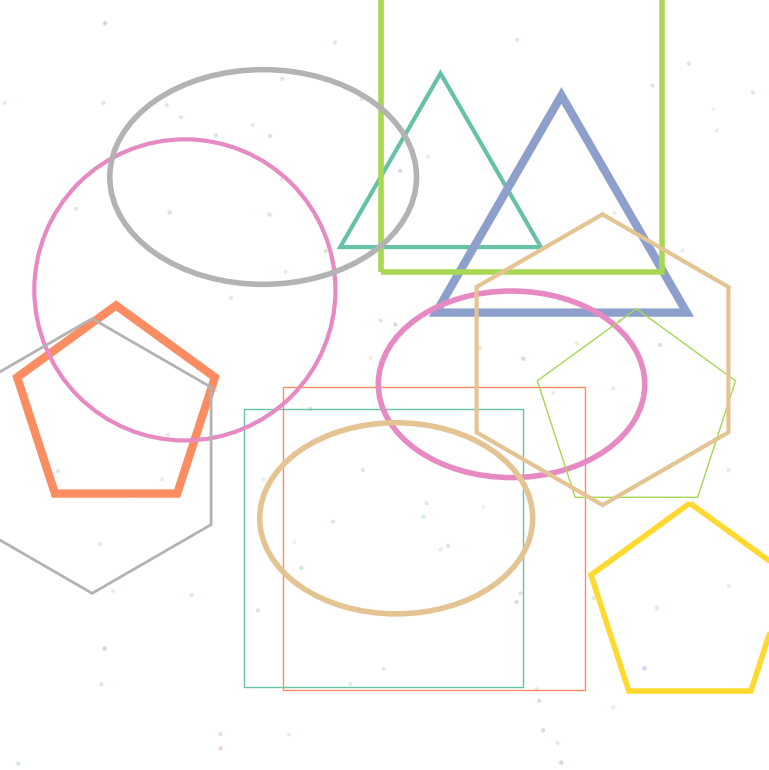[{"shape": "triangle", "thickness": 1.5, "radius": 0.75, "center": [0.572, 0.754]}, {"shape": "square", "thickness": 0.5, "radius": 0.9, "center": [0.498, 0.288]}, {"shape": "pentagon", "thickness": 3, "radius": 0.68, "center": [0.151, 0.468]}, {"shape": "square", "thickness": 0.5, "radius": 0.98, "center": [0.563, 0.3]}, {"shape": "triangle", "thickness": 3, "radius": 0.94, "center": [0.729, 0.688]}, {"shape": "oval", "thickness": 2, "radius": 0.87, "center": [0.664, 0.501]}, {"shape": "circle", "thickness": 1.5, "radius": 0.98, "center": [0.24, 0.624]}, {"shape": "square", "thickness": 2, "radius": 0.91, "center": [0.677, 0.829]}, {"shape": "pentagon", "thickness": 0.5, "radius": 0.68, "center": [0.827, 0.464]}, {"shape": "pentagon", "thickness": 2, "radius": 0.67, "center": [0.896, 0.212]}, {"shape": "hexagon", "thickness": 1.5, "radius": 0.94, "center": [0.782, 0.533]}, {"shape": "oval", "thickness": 2, "radius": 0.89, "center": [0.515, 0.327]}, {"shape": "oval", "thickness": 2, "radius": 1.0, "center": [0.342, 0.77]}, {"shape": "hexagon", "thickness": 1, "radius": 0.89, "center": [0.12, 0.408]}]